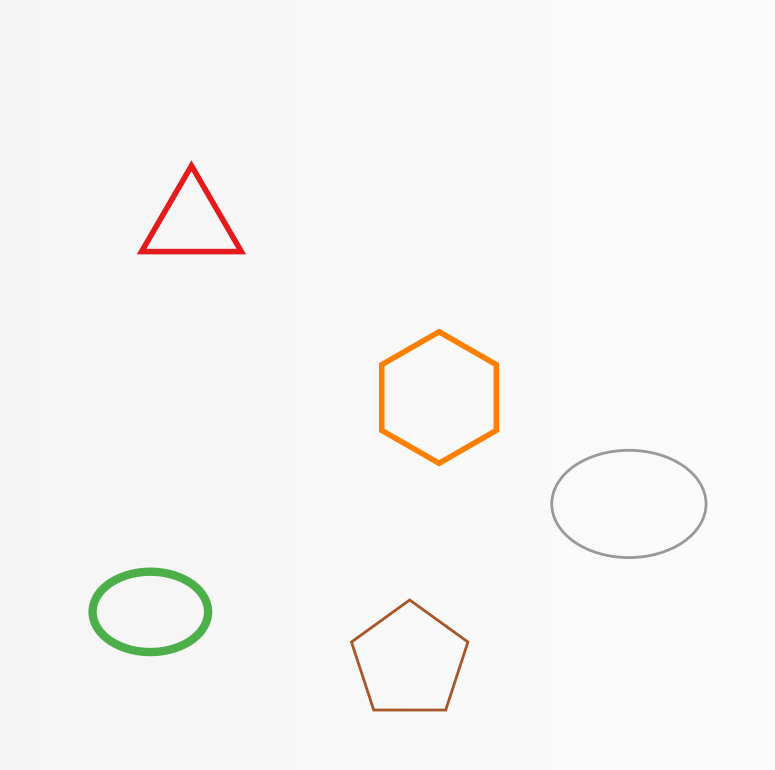[{"shape": "triangle", "thickness": 2, "radius": 0.37, "center": [0.247, 0.71]}, {"shape": "oval", "thickness": 3, "radius": 0.37, "center": [0.194, 0.205]}, {"shape": "hexagon", "thickness": 2, "radius": 0.43, "center": [0.567, 0.484]}, {"shape": "pentagon", "thickness": 1, "radius": 0.4, "center": [0.529, 0.142]}, {"shape": "oval", "thickness": 1, "radius": 0.5, "center": [0.811, 0.346]}]